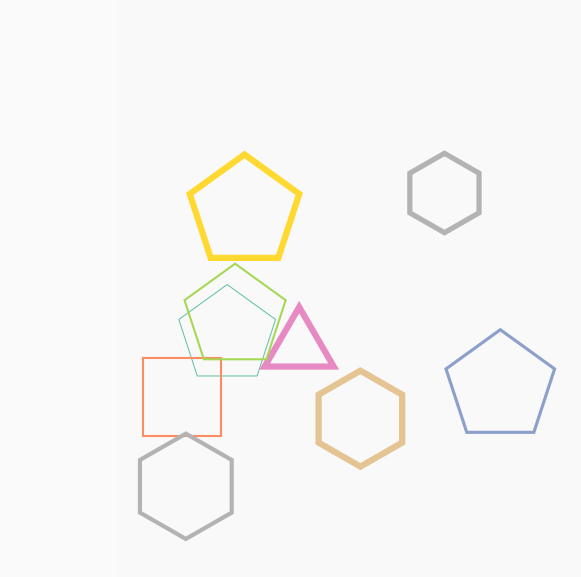[{"shape": "pentagon", "thickness": 0.5, "radius": 0.44, "center": [0.391, 0.419]}, {"shape": "square", "thickness": 1, "radius": 0.34, "center": [0.313, 0.312]}, {"shape": "pentagon", "thickness": 1.5, "radius": 0.49, "center": [0.861, 0.33]}, {"shape": "triangle", "thickness": 3, "radius": 0.34, "center": [0.515, 0.399]}, {"shape": "pentagon", "thickness": 1, "radius": 0.46, "center": [0.404, 0.451]}, {"shape": "pentagon", "thickness": 3, "radius": 0.5, "center": [0.421, 0.633]}, {"shape": "hexagon", "thickness": 3, "radius": 0.42, "center": [0.62, 0.274]}, {"shape": "hexagon", "thickness": 2, "radius": 0.46, "center": [0.32, 0.157]}, {"shape": "hexagon", "thickness": 2.5, "radius": 0.34, "center": [0.765, 0.665]}]